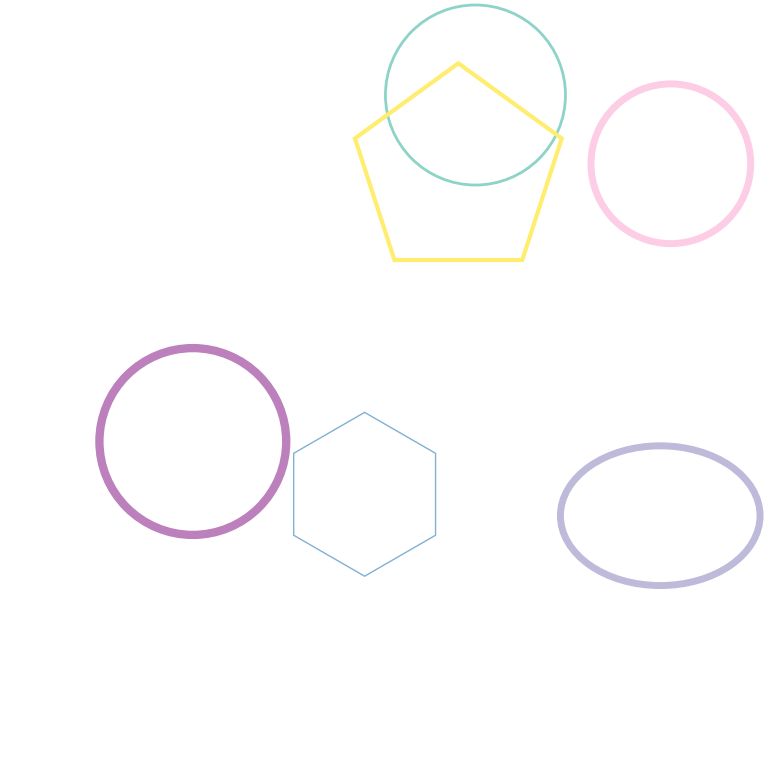[{"shape": "circle", "thickness": 1, "radius": 0.58, "center": [0.617, 0.877]}, {"shape": "oval", "thickness": 2.5, "radius": 0.65, "center": [0.857, 0.33]}, {"shape": "hexagon", "thickness": 0.5, "radius": 0.53, "center": [0.474, 0.358]}, {"shape": "circle", "thickness": 2.5, "radius": 0.52, "center": [0.871, 0.787]}, {"shape": "circle", "thickness": 3, "radius": 0.61, "center": [0.25, 0.427]}, {"shape": "pentagon", "thickness": 1.5, "radius": 0.71, "center": [0.595, 0.777]}]